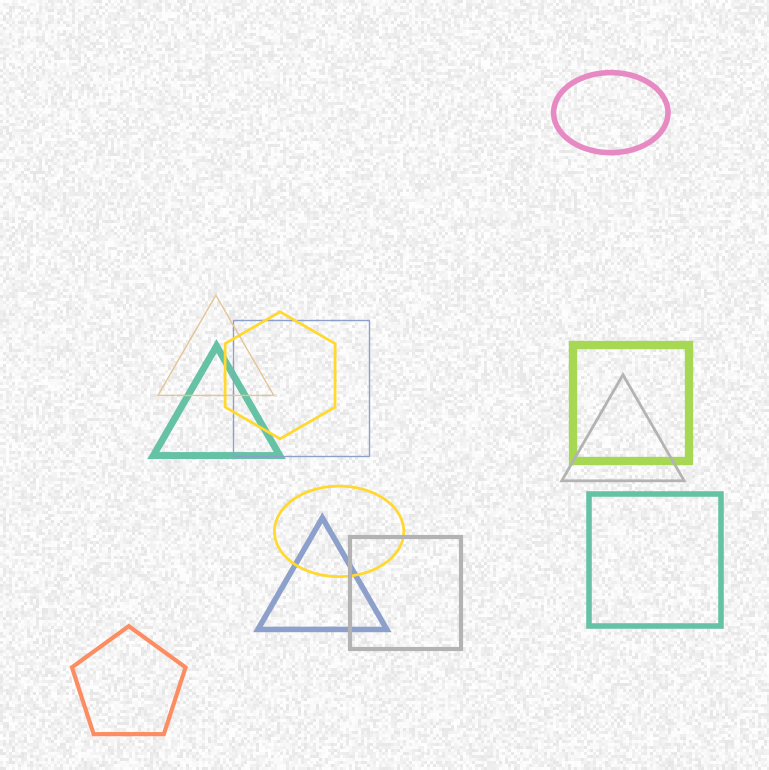[{"shape": "square", "thickness": 2, "radius": 0.43, "center": [0.851, 0.273]}, {"shape": "triangle", "thickness": 2.5, "radius": 0.47, "center": [0.281, 0.456]}, {"shape": "pentagon", "thickness": 1.5, "radius": 0.39, "center": [0.167, 0.109]}, {"shape": "triangle", "thickness": 2, "radius": 0.48, "center": [0.419, 0.231]}, {"shape": "square", "thickness": 0.5, "radius": 0.44, "center": [0.391, 0.496]}, {"shape": "oval", "thickness": 2, "radius": 0.37, "center": [0.793, 0.854]}, {"shape": "square", "thickness": 3, "radius": 0.38, "center": [0.82, 0.477]}, {"shape": "oval", "thickness": 1, "radius": 0.42, "center": [0.44, 0.31]}, {"shape": "hexagon", "thickness": 1, "radius": 0.41, "center": [0.364, 0.513]}, {"shape": "triangle", "thickness": 0.5, "radius": 0.43, "center": [0.28, 0.53]}, {"shape": "square", "thickness": 1.5, "radius": 0.36, "center": [0.527, 0.23]}, {"shape": "triangle", "thickness": 1, "radius": 0.46, "center": [0.809, 0.421]}]